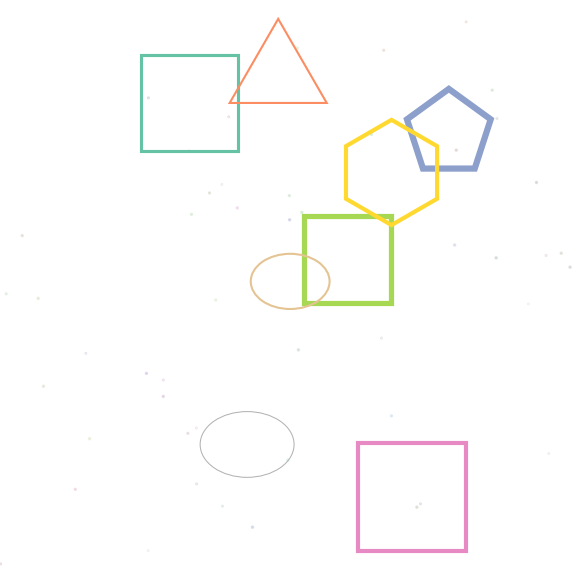[{"shape": "square", "thickness": 1.5, "radius": 0.42, "center": [0.328, 0.821]}, {"shape": "triangle", "thickness": 1, "radius": 0.49, "center": [0.482, 0.869]}, {"shape": "pentagon", "thickness": 3, "radius": 0.38, "center": [0.777, 0.769]}, {"shape": "square", "thickness": 2, "radius": 0.47, "center": [0.714, 0.139]}, {"shape": "square", "thickness": 2.5, "radius": 0.38, "center": [0.602, 0.55]}, {"shape": "hexagon", "thickness": 2, "radius": 0.46, "center": [0.678, 0.701]}, {"shape": "oval", "thickness": 1, "radius": 0.34, "center": [0.502, 0.512]}, {"shape": "oval", "thickness": 0.5, "radius": 0.41, "center": [0.428, 0.229]}]